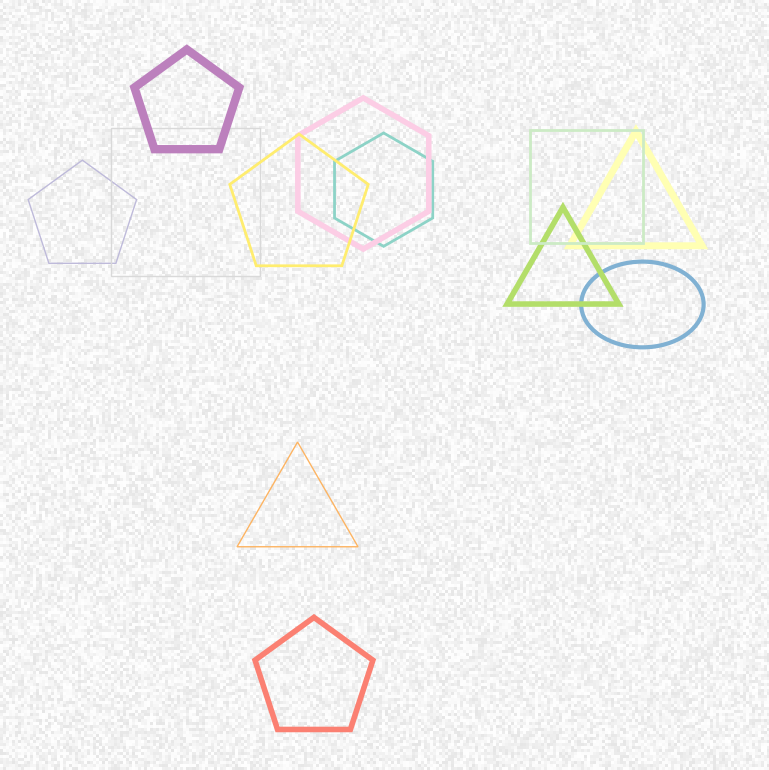[{"shape": "hexagon", "thickness": 1, "radius": 0.37, "center": [0.498, 0.754]}, {"shape": "triangle", "thickness": 2.5, "radius": 0.5, "center": [0.826, 0.73]}, {"shape": "pentagon", "thickness": 0.5, "radius": 0.37, "center": [0.107, 0.718]}, {"shape": "pentagon", "thickness": 2, "radius": 0.4, "center": [0.408, 0.118]}, {"shape": "oval", "thickness": 1.5, "radius": 0.4, "center": [0.834, 0.605]}, {"shape": "triangle", "thickness": 0.5, "radius": 0.45, "center": [0.386, 0.335]}, {"shape": "triangle", "thickness": 2, "radius": 0.42, "center": [0.731, 0.647]}, {"shape": "hexagon", "thickness": 2, "radius": 0.49, "center": [0.472, 0.775]}, {"shape": "square", "thickness": 0.5, "radius": 0.48, "center": [0.241, 0.738]}, {"shape": "pentagon", "thickness": 3, "radius": 0.36, "center": [0.243, 0.864]}, {"shape": "square", "thickness": 1, "radius": 0.37, "center": [0.762, 0.758]}, {"shape": "pentagon", "thickness": 1, "radius": 0.47, "center": [0.388, 0.731]}]